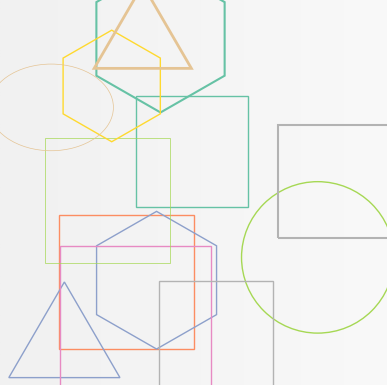[{"shape": "square", "thickness": 1, "radius": 0.72, "center": [0.495, 0.606]}, {"shape": "hexagon", "thickness": 1.5, "radius": 0.96, "center": [0.414, 0.899]}, {"shape": "square", "thickness": 1, "radius": 0.87, "center": [0.326, 0.267]}, {"shape": "triangle", "thickness": 1, "radius": 0.83, "center": [0.166, 0.102]}, {"shape": "hexagon", "thickness": 1, "radius": 0.89, "center": [0.404, 0.272]}, {"shape": "square", "thickness": 1, "radius": 0.97, "center": [0.351, 0.167]}, {"shape": "square", "thickness": 0.5, "radius": 0.81, "center": [0.278, 0.479]}, {"shape": "circle", "thickness": 1, "radius": 0.98, "center": [0.82, 0.331]}, {"shape": "hexagon", "thickness": 1, "radius": 0.72, "center": [0.288, 0.777]}, {"shape": "oval", "thickness": 0.5, "radius": 0.8, "center": [0.132, 0.721]}, {"shape": "triangle", "thickness": 2, "radius": 0.72, "center": [0.368, 0.895]}, {"shape": "square", "thickness": 1, "radius": 0.73, "center": [0.556, 0.123]}, {"shape": "square", "thickness": 1.5, "radius": 0.74, "center": [0.864, 0.528]}]